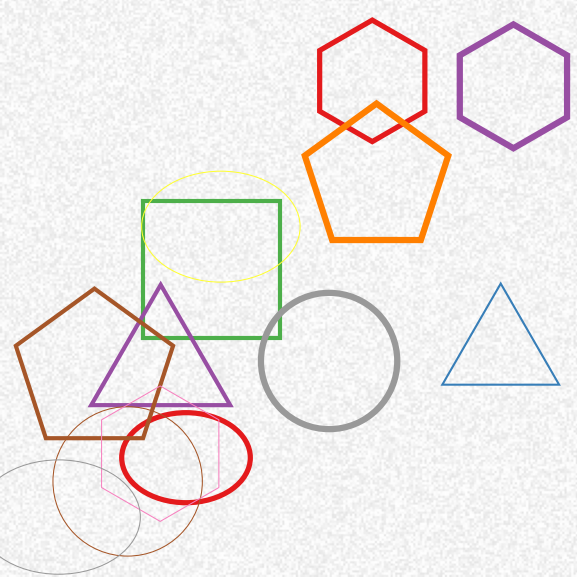[{"shape": "hexagon", "thickness": 2.5, "radius": 0.53, "center": [0.645, 0.859]}, {"shape": "oval", "thickness": 2.5, "radius": 0.56, "center": [0.322, 0.207]}, {"shape": "triangle", "thickness": 1, "radius": 0.58, "center": [0.867, 0.391]}, {"shape": "square", "thickness": 2, "radius": 0.59, "center": [0.366, 0.532]}, {"shape": "hexagon", "thickness": 3, "radius": 0.54, "center": [0.889, 0.85]}, {"shape": "triangle", "thickness": 2, "radius": 0.69, "center": [0.278, 0.367]}, {"shape": "pentagon", "thickness": 3, "radius": 0.65, "center": [0.652, 0.689]}, {"shape": "oval", "thickness": 0.5, "radius": 0.69, "center": [0.382, 0.607]}, {"shape": "circle", "thickness": 0.5, "radius": 0.65, "center": [0.221, 0.166]}, {"shape": "pentagon", "thickness": 2, "radius": 0.72, "center": [0.164, 0.356]}, {"shape": "hexagon", "thickness": 0.5, "radius": 0.59, "center": [0.277, 0.214]}, {"shape": "oval", "thickness": 0.5, "radius": 0.71, "center": [0.102, 0.104]}, {"shape": "circle", "thickness": 3, "radius": 0.59, "center": [0.57, 0.374]}]